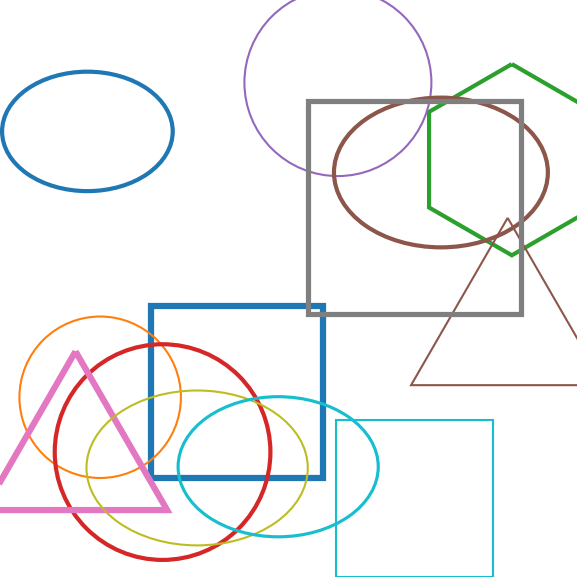[{"shape": "square", "thickness": 3, "radius": 0.75, "center": [0.41, 0.321]}, {"shape": "oval", "thickness": 2, "radius": 0.74, "center": [0.151, 0.772]}, {"shape": "circle", "thickness": 1, "radius": 0.7, "center": [0.173, 0.311]}, {"shape": "hexagon", "thickness": 2, "radius": 0.83, "center": [0.886, 0.723]}, {"shape": "circle", "thickness": 2, "radius": 0.93, "center": [0.282, 0.216]}, {"shape": "circle", "thickness": 1, "radius": 0.81, "center": [0.585, 0.856]}, {"shape": "triangle", "thickness": 1, "radius": 0.97, "center": [0.879, 0.429]}, {"shape": "oval", "thickness": 2, "radius": 0.93, "center": [0.764, 0.7]}, {"shape": "triangle", "thickness": 3, "radius": 0.92, "center": [0.131, 0.207]}, {"shape": "square", "thickness": 2.5, "radius": 0.92, "center": [0.718, 0.64]}, {"shape": "oval", "thickness": 1, "radius": 0.96, "center": [0.341, 0.189]}, {"shape": "oval", "thickness": 1.5, "radius": 0.87, "center": [0.482, 0.191]}, {"shape": "square", "thickness": 1, "radius": 0.68, "center": [0.718, 0.136]}]